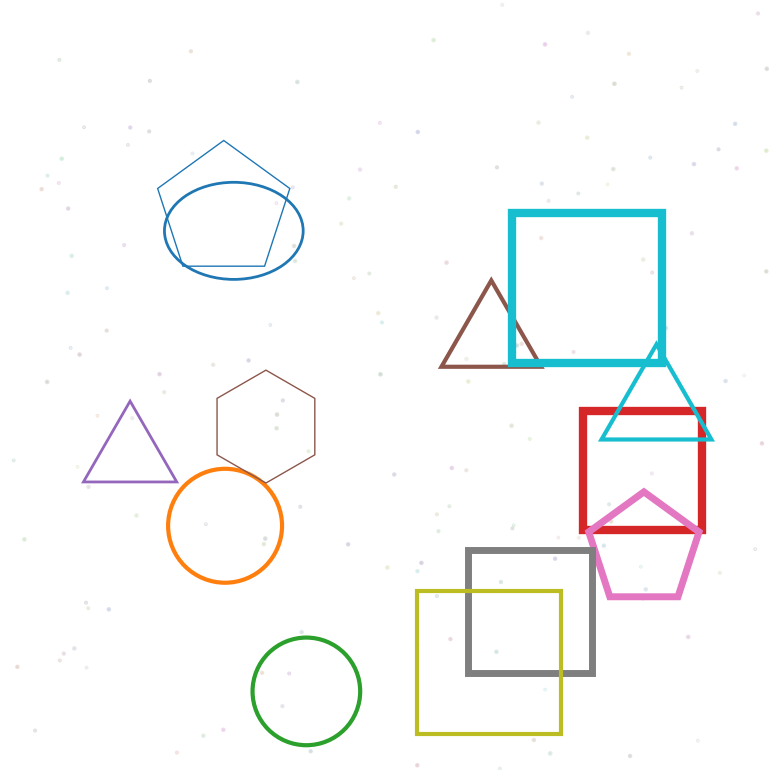[{"shape": "oval", "thickness": 1, "radius": 0.45, "center": [0.304, 0.7]}, {"shape": "pentagon", "thickness": 0.5, "radius": 0.45, "center": [0.291, 0.727]}, {"shape": "circle", "thickness": 1.5, "radius": 0.37, "center": [0.292, 0.317]}, {"shape": "circle", "thickness": 1.5, "radius": 0.35, "center": [0.398, 0.102]}, {"shape": "square", "thickness": 3, "radius": 0.39, "center": [0.834, 0.389]}, {"shape": "triangle", "thickness": 1, "radius": 0.35, "center": [0.169, 0.409]}, {"shape": "hexagon", "thickness": 0.5, "radius": 0.37, "center": [0.345, 0.446]}, {"shape": "triangle", "thickness": 1.5, "radius": 0.37, "center": [0.638, 0.561]}, {"shape": "pentagon", "thickness": 2.5, "radius": 0.38, "center": [0.836, 0.286]}, {"shape": "square", "thickness": 2.5, "radius": 0.4, "center": [0.689, 0.206]}, {"shape": "square", "thickness": 1.5, "radius": 0.47, "center": [0.635, 0.14]}, {"shape": "square", "thickness": 3, "radius": 0.49, "center": [0.763, 0.626]}, {"shape": "triangle", "thickness": 1.5, "radius": 0.41, "center": [0.853, 0.47]}]